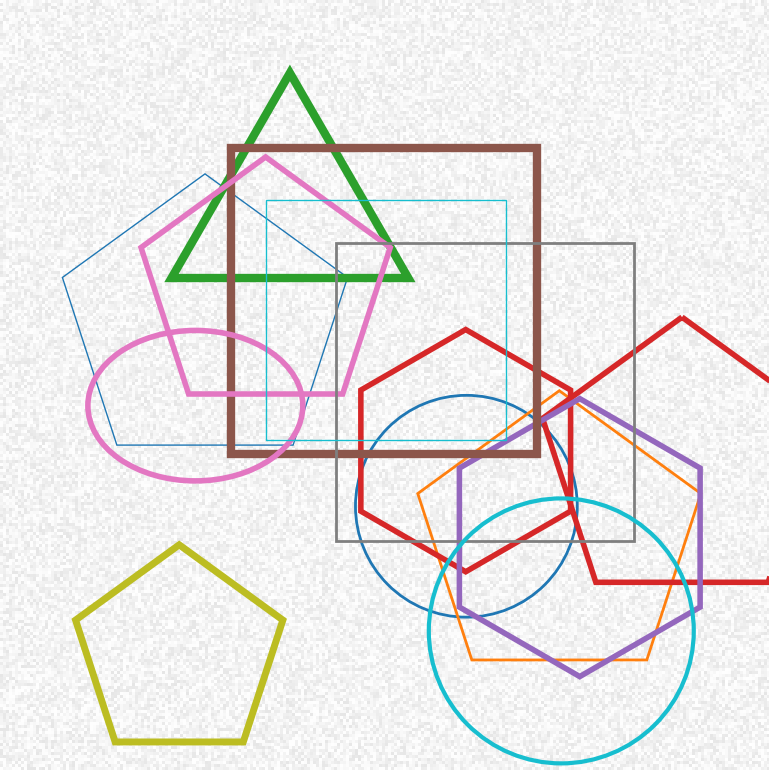[{"shape": "circle", "thickness": 1, "radius": 0.72, "center": [0.606, 0.343]}, {"shape": "pentagon", "thickness": 0.5, "radius": 0.97, "center": [0.266, 0.579]}, {"shape": "pentagon", "thickness": 1, "radius": 0.97, "center": [0.726, 0.299]}, {"shape": "triangle", "thickness": 3, "radius": 0.89, "center": [0.376, 0.728]}, {"shape": "hexagon", "thickness": 2, "radius": 0.79, "center": [0.605, 0.415]}, {"shape": "pentagon", "thickness": 2, "radius": 0.95, "center": [0.886, 0.398]}, {"shape": "hexagon", "thickness": 2, "radius": 0.9, "center": [0.753, 0.302]}, {"shape": "square", "thickness": 3, "radius": 0.99, "center": [0.499, 0.609]}, {"shape": "oval", "thickness": 2, "radius": 0.7, "center": [0.254, 0.473]}, {"shape": "pentagon", "thickness": 2, "radius": 0.85, "center": [0.345, 0.626]}, {"shape": "square", "thickness": 1, "radius": 0.97, "center": [0.63, 0.491]}, {"shape": "pentagon", "thickness": 2.5, "radius": 0.71, "center": [0.233, 0.151]}, {"shape": "square", "thickness": 0.5, "radius": 0.78, "center": [0.501, 0.585]}, {"shape": "circle", "thickness": 1.5, "radius": 0.86, "center": [0.729, 0.181]}]